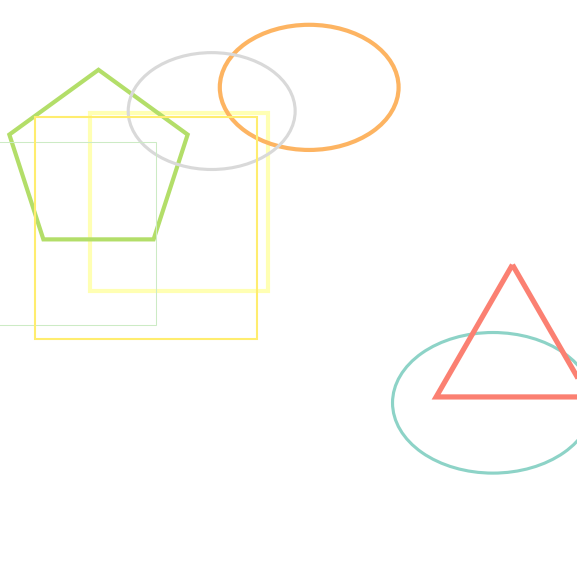[{"shape": "oval", "thickness": 1.5, "radius": 0.87, "center": [0.854, 0.302]}, {"shape": "square", "thickness": 2, "radius": 0.77, "center": [0.31, 0.65]}, {"shape": "triangle", "thickness": 2.5, "radius": 0.76, "center": [0.887, 0.388]}, {"shape": "oval", "thickness": 2, "radius": 0.77, "center": [0.535, 0.848]}, {"shape": "pentagon", "thickness": 2, "radius": 0.81, "center": [0.171, 0.716]}, {"shape": "oval", "thickness": 1.5, "radius": 0.72, "center": [0.367, 0.807]}, {"shape": "square", "thickness": 0.5, "radius": 0.79, "center": [0.111, 0.595]}, {"shape": "square", "thickness": 1, "radius": 0.96, "center": [0.253, 0.604]}]